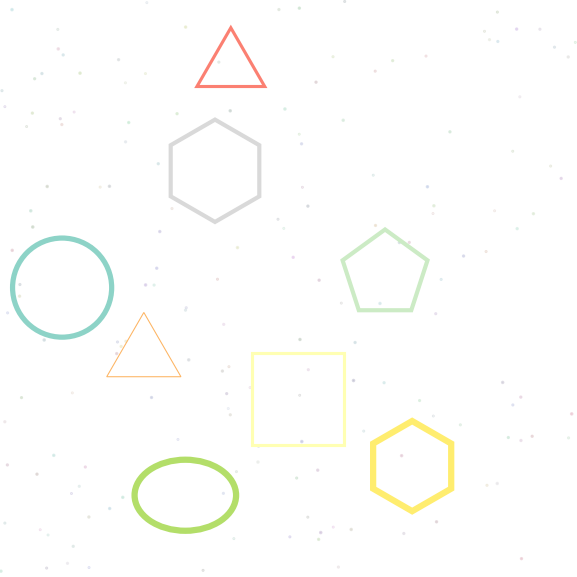[{"shape": "circle", "thickness": 2.5, "radius": 0.43, "center": [0.108, 0.501]}, {"shape": "square", "thickness": 1.5, "radius": 0.4, "center": [0.516, 0.309]}, {"shape": "triangle", "thickness": 1.5, "radius": 0.34, "center": [0.4, 0.883]}, {"shape": "triangle", "thickness": 0.5, "radius": 0.37, "center": [0.249, 0.384]}, {"shape": "oval", "thickness": 3, "radius": 0.44, "center": [0.321, 0.142]}, {"shape": "hexagon", "thickness": 2, "radius": 0.44, "center": [0.372, 0.703]}, {"shape": "pentagon", "thickness": 2, "radius": 0.39, "center": [0.667, 0.524]}, {"shape": "hexagon", "thickness": 3, "radius": 0.39, "center": [0.714, 0.192]}]